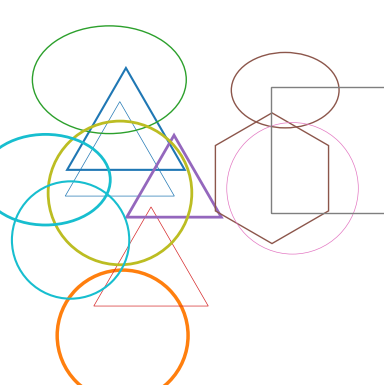[{"shape": "triangle", "thickness": 0.5, "radius": 0.82, "center": [0.311, 0.573]}, {"shape": "triangle", "thickness": 1.5, "radius": 0.88, "center": [0.327, 0.647]}, {"shape": "circle", "thickness": 2.5, "radius": 0.85, "center": [0.318, 0.128]}, {"shape": "oval", "thickness": 1, "radius": 1.0, "center": [0.284, 0.793]}, {"shape": "triangle", "thickness": 0.5, "radius": 0.86, "center": [0.392, 0.291]}, {"shape": "triangle", "thickness": 2, "radius": 0.71, "center": [0.452, 0.507]}, {"shape": "hexagon", "thickness": 1, "radius": 0.85, "center": [0.706, 0.537]}, {"shape": "oval", "thickness": 1, "radius": 0.7, "center": [0.741, 0.766]}, {"shape": "circle", "thickness": 0.5, "radius": 0.85, "center": [0.76, 0.511]}, {"shape": "square", "thickness": 1, "radius": 0.82, "center": [0.868, 0.61]}, {"shape": "circle", "thickness": 2, "radius": 0.93, "center": [0.312, 0.499]}, {"shape": "oval", "thickness": 2, "radius": 0.84, "center": [0.118, 0.533]}, {"shape": "circle", "thickness": 1.5, "radius": 0.76, "center": [0.183, 0.377]}]